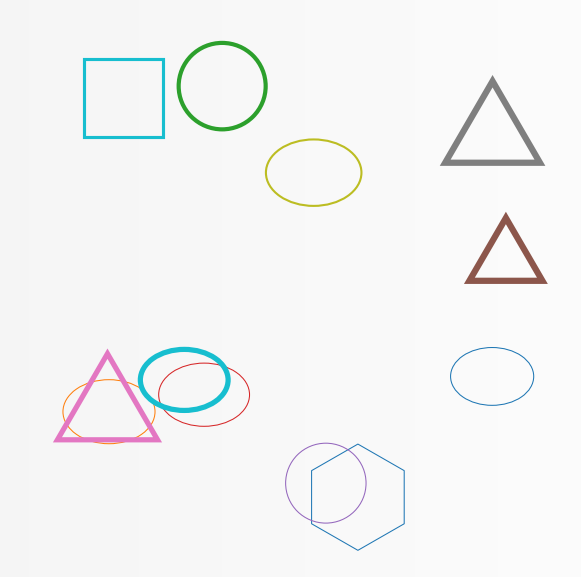[{"shape": "hexagon", "thickness": 0.5, "radius": 0.46, "center": [0.616, 0.138]}, {"shape": "oval", "thickness": 0.5, "radius": 0.36, "center": [0.847, 0.347]}, {"shape": "oval", "thickness": 0.5, "radius": 0.4, "center": [0.187, 0.286]}, {"shape": "circle", "thickness": 2, "radius": 0.37, "center": [0.382, 0.85]}, {"shape": "oval", "thickness": 0.5, "radius": 0.39, "center": [0.351, 0.316]}, {"shape": "circle", "thickness": 0.5, "radius": 0.35, "center": [0.561, 0.163]}, {"shape": "triangle", "thickness": 3, "radius": 0.36, "center": [0.87, 0.549]}, {"shape": "triangle", "thickness": 2.5, "radius": 0.5, "center": [0.185, 0.287]}, {"shape": "triangle", "thickness": 3, "radius": 0.47, "center": [0.847, 0.764]}, {"shape": "oval", "thickness": 1, "radius": 0.41, "center": [0.54, 0.7]}, {"shape": "square", "thickness": 1.5, "radius": 0.34, "center": [0.212, 0.829]}, {"shape": "oval", "thickness": 2.5, "radius": 0.38, "center": [0.317, 0.341]}]